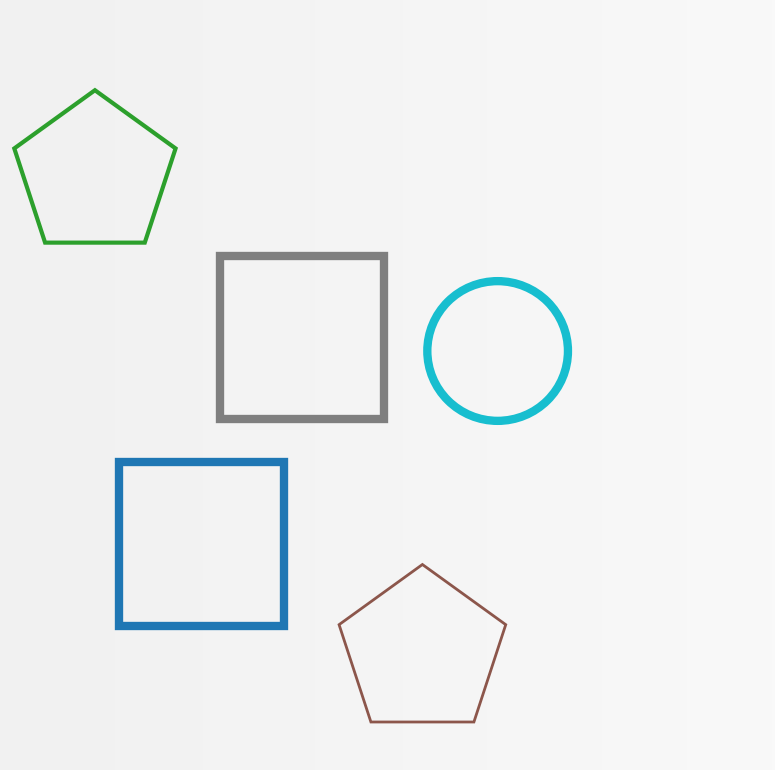[{"shape": "square", "thickness": 3, "radius": 0.53, "center": [0.26, 0.293]}, {"shape": "pentagon", "thickness": 1.5, "radius": 0.55, "center": [0.122, 0.773]}, {"shape": "pentagon", "thickness": 1, "radius": 0.57, "center": [0.545, 0.154]}, {"shape": "square", "thickness": 3, "radius": 0.53, "center": [0.389, 0.561]}, {"shape": "circle", "thickness": 3, "radius": 0.45, "center": [0.642, 0.544]}]